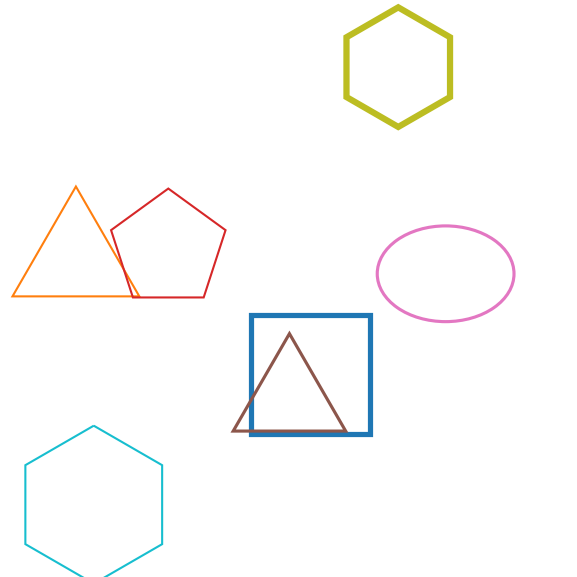[{"shape": "square", "thickness": 2.5, "radius": 0.52, "center": [0.538, 0.351]}, {"shape": "triangle", "thickness": 1, "radius": 0.63, "center": [0.131, 0.549]}, {"shape": "pentagon", "thickness": 1, "radius": 0.52, "center": [0.291, 0.568]}, {"shape": "triangle", "thickness": 1.5, "radius": 0.56, "center": [0.501, 0.309]}, {"shape": "oval", "thickness": 1.5, "radius": 0.59, "center": [0.772, 0.525]}, {"shape": "hexagon", "thickness": 3, "radius": 0.52, "center": [0.69, 0.883]}, {"shape": "hexagon", "thickness": 1, "radius": 0.68, "center": [0.162, 0.125]}]